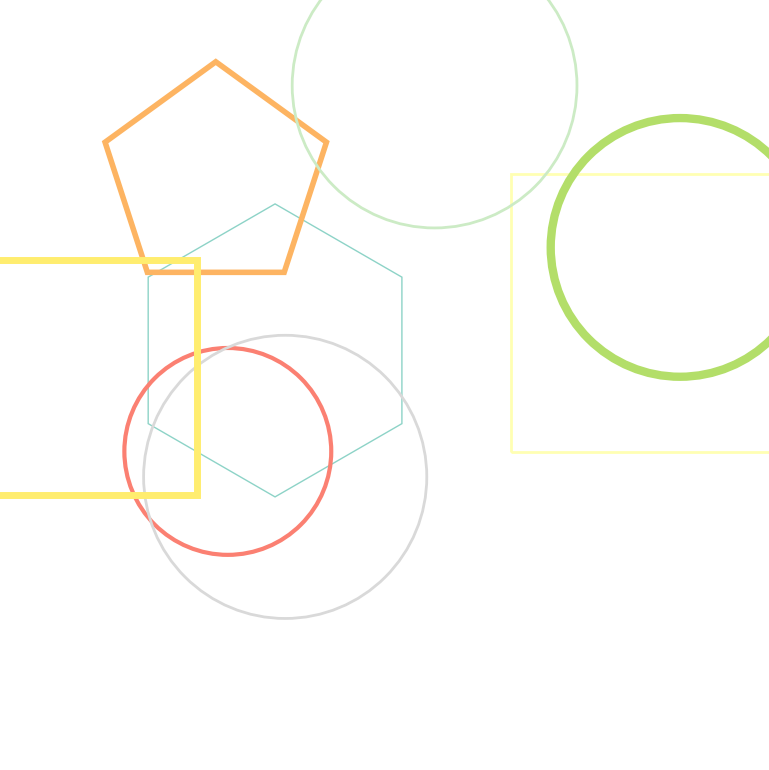[{"shape": "hexagon", "thickness": 0.5, "radius": 0.95, "center": [0.357, 0.545]}, {"shape": "square", "thickness": 1, "radius": 0.9, "center": [0.844, 0.593]}, {"shape": "circle", "thickness": 1.5, "radius": 0.67, "center": [0.296, 0.414]}, {"shape": "pentagon", "thickness": 2, "radius": 0.76, "center": [0.28, 0.769]}, {"shape": "circle", "thickness": 3, "radius": 0.84, "center": [0.883, 0.679]}, {"shape": "circle", "thickness": 1, "radius": 0.92, "center": [0.37, 0.381]}, {"shape": "circle", "thickness": 1, "radius": 0.92, "center": [0.564, 0.889]}, {"shape": "square", "thickness": 2.5, "radius": 0.76, "center": [0.103, 0.51]}]